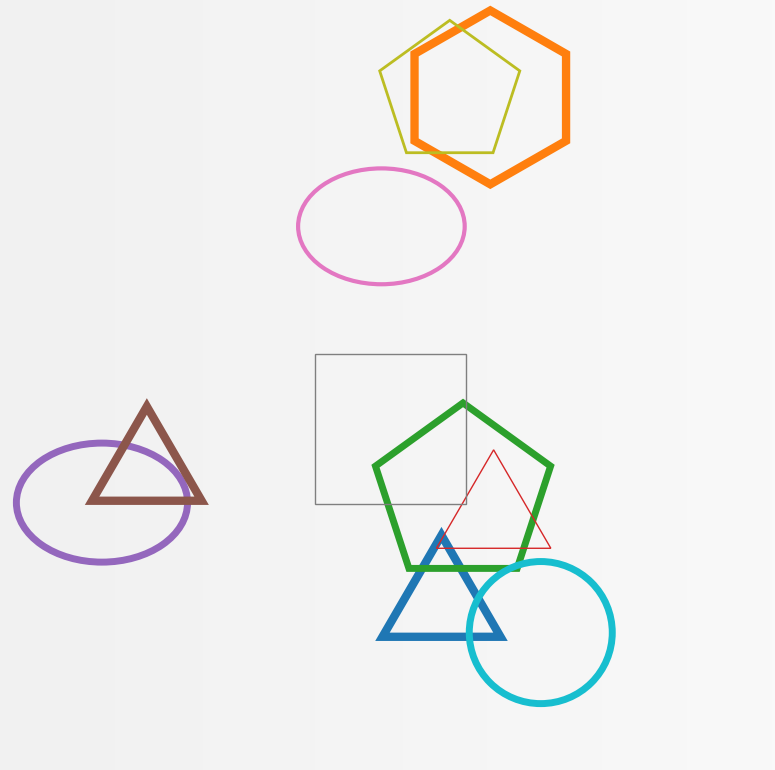[{"shape": "triangle", "thickness": 3, "radius": 0.44, "center": [0.57, 0.217]}, {"shape": "hexagon", "thickness": 3, "radius": 0.56, "center": [0.633, 0.874]}, {"shape": "pentagon", "thickness": 2.5, "radius": 0.59, "center": [0.597, 0.358]}, {"shape": "triangle", "thickness": 0.5, "radius": 0.43, "center": [0.637, 0.331]}, {"shape": "oval", "thickness": 2.5, "radius": 0.55, "center": [0.132, 0.347]}, {"shape": "triangle", "thickness": 3, "radius": 0.41, "center": [0.189, 0.39]}, {"shape": "oval", "thickness": 1.5, "radius": 0.54, "center": [0.492, 0.706]}, {"shape": "square", "thickness": 0.5, "radius": 0.49, "center": [0.504, 0.442]}, {"shape": "pentagon", "thickness": 1, "radius": 0.48, "center": [0.58, 0.879]}, {"shape": "circle", "thickness": 2.5, "radius": 0.46, "center": [0.698, 0.178]}]